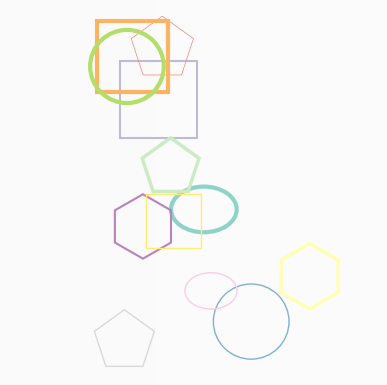[{"shape": "oval", "thickness": 3, "radius": 0.42, "center": [0.526, 0.456]}, {"shape": "hexagon", "thickness": 2.5, "radius": 0.42, "center": [0.799, 0.282]}, {"shape": "square", "thickness": 1.5, "radius": 0.5, "center": [0.408, 0.741]}, {"shape": "pentagon", "thickness": 0.5, "radius": 0.42, "center": [0.419, 0.874]}, {"shape": "circle", "thickness": 1, "radius": 0.49, "center": [0.648, 0.165]}, {"shape": "square", "thickness": 3, "radius": 0.46, "center": [0.341, 0.853]}, {"shape": "circle", "thickness": 3, "radius": 0.47, "center": [0.328, 0.827]}, {"shape": "oval", "thickness": 1, "radius": 0.34, "center": [0.544, 0.244]}, {"shape": "pentagon", "thickness": 1, "radius": 0.41, "center": [0.321, 0.114]}, {"shape": "hexagon", "thickness": 1.5, "radius": 0.42, "center": [0.369, 0.412]}, {"shape": "pentagon", "thickness": 2.5, "radius": 0.39, "center": [0.44, 0.565]}, {"shape": "square", "thickness": 1, "radius": 0.36, "center": [0.449, 0.426]}]